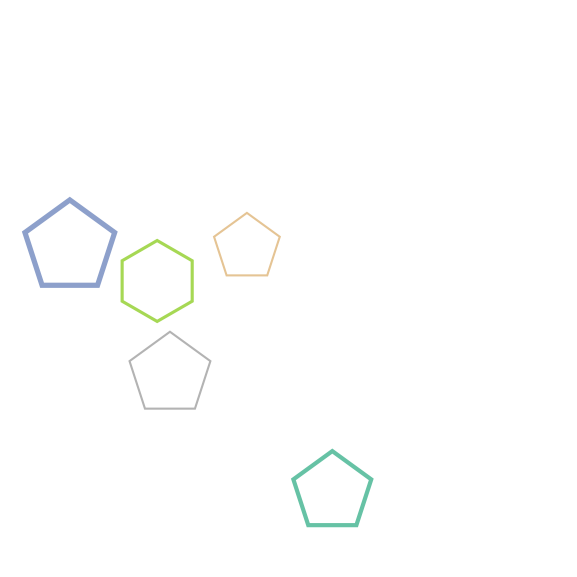[{"shape": "pentagon", "thickness": 2, "radius": 0.35, "center": [0.575, 0.147]}, {"shape": "pentagon", "thickness": 2.5, "radius": 0.41, "center": [0.121, 0.571]}, {"shape": "hexagon", "thickness": 1.5, "radius": 0.35, "center": [0.272, 0.513]}, {"shape": "pentagon", "thickness": 1, "radius": 0.3, "center": [0.428, 0.571]}, {"shape": "pentagon", "thickness": 1, "radius": 0.37, "center": [0.294, 0.351]}]